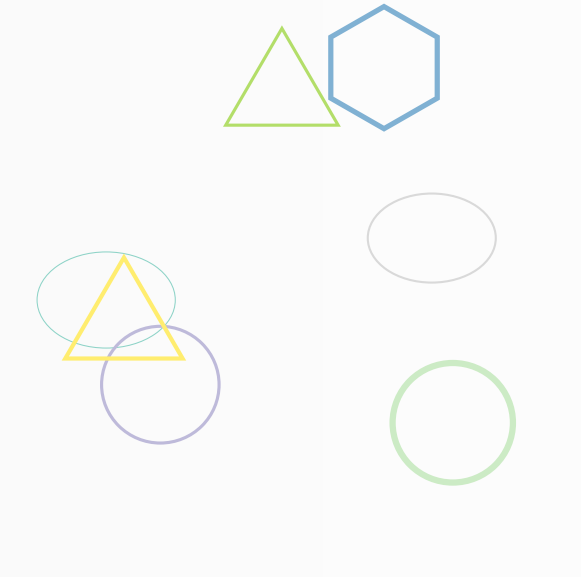[{"shape": "oval", "thickness": 0.5, "radius": 0.59, "center": [0.183, 0.48]}, {"shape": "circle", "thickness": 1.5, "radius": 0.51, "center": [0.276, 0.333]}, {"shape": "hexagon", "thickness": 2.5, "radius": 0.53, "center": [0.661, 0.882]}, {"shape": "triangle", "thickness": 1.5, "radius": 0.56, "center": [0.485, 0.838]}, {"shape": "oval", "thickness": 1, "radius": 0.55, "center": [0.743, 0.587]}, {"shape": "circle", "thickness": 3, "radius": 0.52, "center": [0.779, 0.267]}, {"shape": "triangle", "thickness": 2, "radius": 0.58, "center": [0.213, 0.437]}]